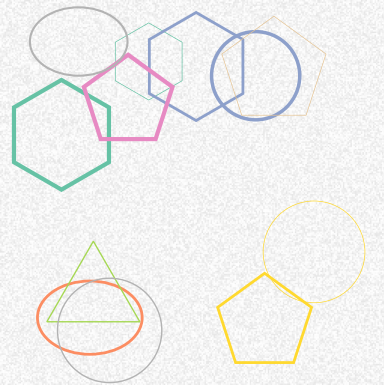[{"shape": "hexagon", "thickness": 3, "radius": 0.71, "center": [0.16, 0.65]}, {"shape": "hexagon", "thickness": 0.5, "radius": 0.5, "center": [0.386, 0.84]}, {"shape": "oval", "thickness": 2, "radius": 0.68, "center": [0.233, 0.175]}, {"shape": "circle", "thickness": 2.5, "radius": 0.57, "center": [0.664, 0.803]}, {"shape": "hexagon", "thickness": 2, "radius": 0.7, "center": [0.509, 0.827]}, {"shape": "pentagon", "thickness": 3, "radius": 0.61, "center": [0.333, 0.737]}, {"shape": "triangle", "thickness": 1, "radius": 0.7, "center": [0.242, 0.234]}, {"shape": "pentagon", "thickness": 2, "radius": 0.64, "center": [0.687, 0.162]}, {"shape": "circle", "thickness": 0.5, "radius": 0.66, "center": [0.816, 0.346]}, {"shape": "pentagon", "thickness": 0.5, "radius": 0.71, "center": [0.711, 0.816]}, {"shape": "circle", "thickness": 1, "radius": 0.68, "center": [0.285, 0.142]}, {"shape": "oval", "thickness": 1.5, "radius": 0.63, "center": [0.204, 0.892]}]